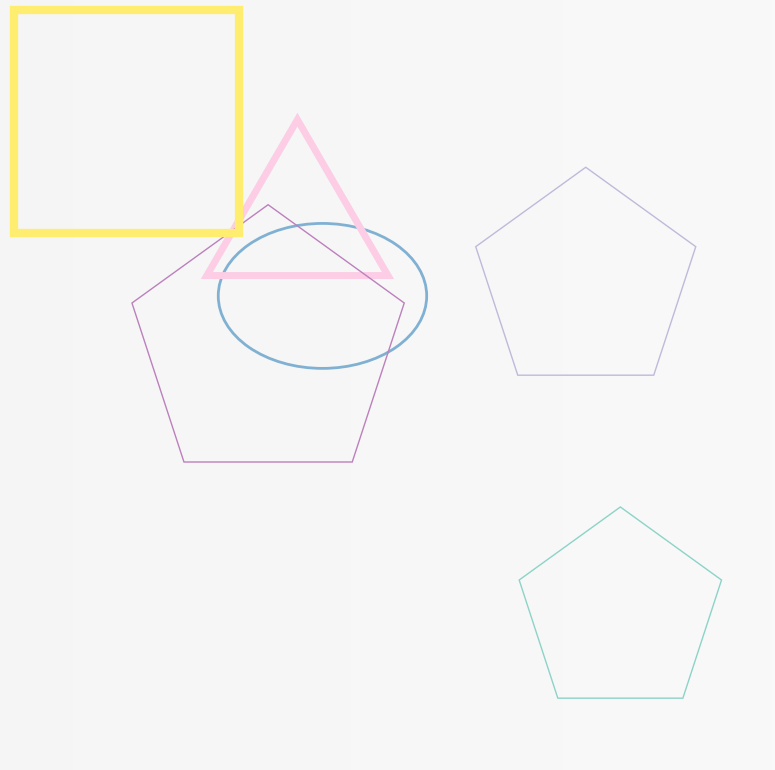[{"shape": "pentagon", "thickness": 0.5, "radius": 0.69, "center": [0.8, 0.204]}, {"shape": "pentagon", "thickness": 0.5, "radius": 0.75, "center": [0.756, 0.634]}, {"shape": "oval", "thickness": 1, "radius": 0.67, "center": [0.416, 0.616]}, {"shape": "triangle", "thickness": 2.5, "radius": 0.67, "center": [0.384, 0.71]}, {"shape": "pentagon", "thickness": 0.5, "radius": 0.92, "center": [0.346, 0.549]}, {"shape": "square", "thickness": 3, "radius": 0.72, "center": [0.163, 0.843]}]